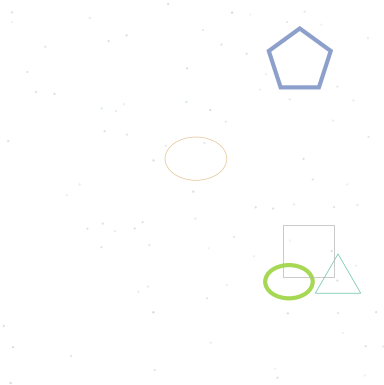[{"shape": "triangle", "thickness": 0.5, "radius": 0.34, "center": [0.878, 0.272]}, {"shape": "pentagon", "thickness": 3, "radius": 0.42, "center": [0.779, 0.841]}, {"shape": "oval", "thickness": 3, "radius": 0.31, "center": [0.751, 0.268]}, {"shape": "oval", "thickness": 0.5, "radius": 0.4, "center": [0.509, 0.588]}, {"shape": "square", "thickness": 0.5, "radius": 0.34, "center": [0.802, 0.348]}]